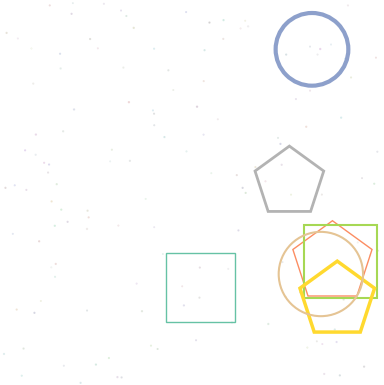[{"shape": "square", "thickness": 1, "radius": 0.45, "center": [0.521, 0.253]}, {"shape": "pentagon", "thickness": 1, "radius": 0.54, "center": [0.864, 0.319]}, {"shape": "circle", "thickness": 3, "radius": 0.47, "center": [0.81, 0.872]}, {"shape": "square", "thickness": 1.5, "radius": 0.47, "center": [0.885, 0.321]}, {"shape": "pentagon", "thickness": 2.5, "radius": 0.51, "center": [0.876, 0.22]}, {"shape": "circle", "thickness": 1.5, "radius": 0.55, "center": [0.833, 0.288]}, {"shape": "pentagon", "thickness": 2, "radius": 0.47, "center": [0.752, 0.527]}]